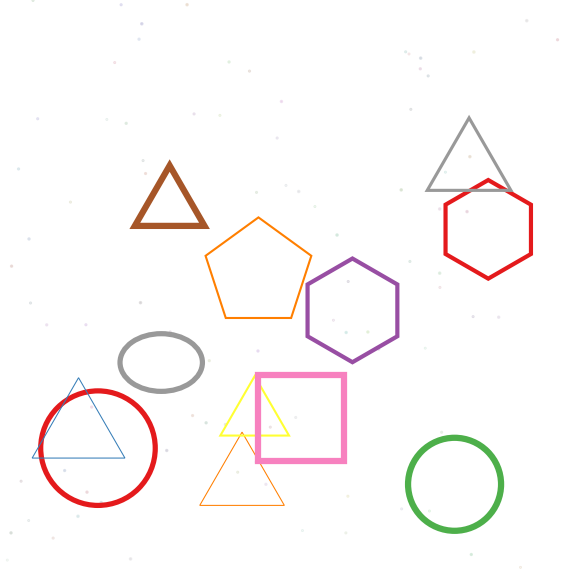[{"shape": "circle", "thickness": 2.5, "radius": 0.5, "center": [0.17, 0.223]}, {"shape": "hexagon", "thickness": 2, "radius": 0.43, "center": [0.845, 0.602]}, {"shape": "triangle", "thickness": 0.5, "radius": 0.46, "center": [0.136, 0.252]}, {"shape": "circle", "thickness": 3, "radius": 0.4, "center": [0.787, 0.161]}, {"shape": "hexagon", "thickness": 2, "radius": 0.45, "center": [0.61, 0.462]}, {"shape": "triangle", "thickness": 0.5, "radius": 0.42, "center": [0.419, 0.166]}, {"shape": "pentagon", "thickness": 1, "radius": 0.48, "center": [0.448, 0.526]}, {"shape": "triangle", "thickness": 1, "radius": 0.34, "center": [0.441, 0.279]}, {"shape": "triangle", "thickness": 3, "radius": 0.35, "center": [0.294, 0.643]}, {"shape": "square", "thickness": 3, "radius": 0.37, "center": [0.521, 0.275]}, {"shape": "oval", "thickness": 2.5, "radius": 0.36, "center": [0.279, 0.371]}, {"shape": "triangle", "thickness": 1.5, "radius": 0.42, "center": [0.812, 0.711]}]